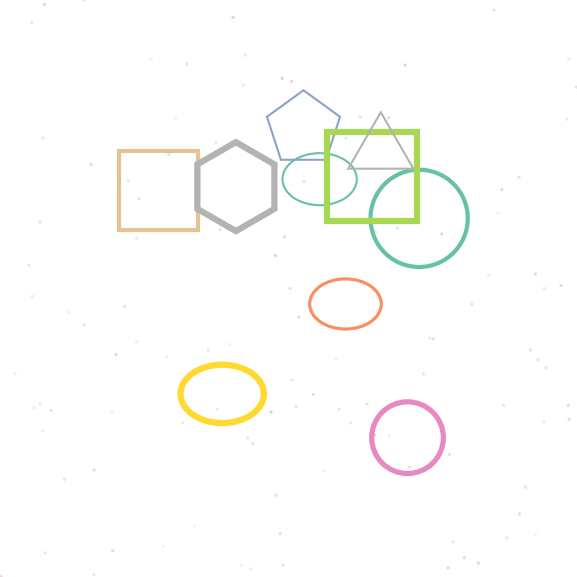[{"shape": "oval", "thickness": 1, "radius": 0.32, "center": [0.553, 0.689]}, {"shape": "circle", "thickness": 2, "radius": 0.42, "center": [0.726, 0.621]}, {"shape": "oval", "thickness": 1.5, "radius": 0.31, "center": [0.598, 0.473]}, {"shape": "pentagon", "thickness": 1, "radius": 0.33, "center": [0.526, 0.776]}, {"shape": "circle", "thickness": 2.5, "radius": 0.31, "center": [0.706, 0.241]}, {"shape": "square", "thickness": 3, "radius": 0.39, "center": [0.644, 0.693]}, {"shape": "oval", "thickness": 3, "radius": 0.36, "center": [0.385, 0.317]}, {"shape": "square", "thickness": 2, "radius": 0.34, "center": [0.275, 0.67]}, {"shape": "hexagon", "thickness": 3, "radius": 0.39, "center": [0.408, 0.676]}, {"shape": "triangle", "thickness": 1, "radius": 0.33, "center": [0.659, 0.74]}]